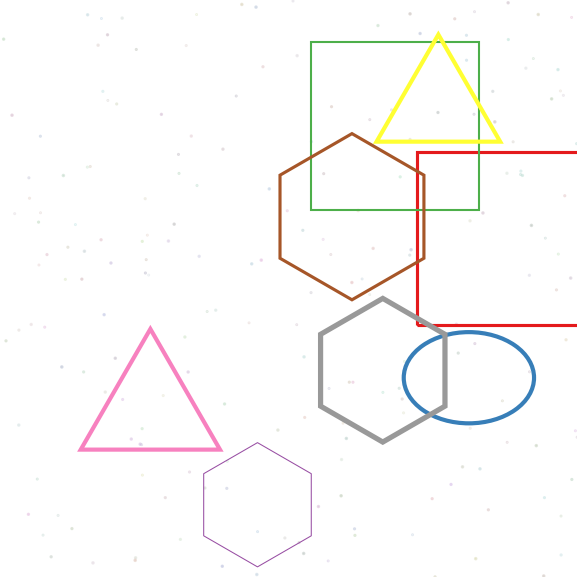[{"shape": "square", "thickness": 1.5, "radius": 0.75, "center": [0.871, 0.586]}, {"shape": "oval", "thickness": 2, "radius": 0.56, "center": [0.812, 0.345]}, {"shape": "square", "thickness": 1, "radius": 0.73, "center": [0.684, 0.782]}, {"shape": "hexagon", "thickness": 0.5, "radius": 0.54, "center": [0.446, 0.125]}, {"shape": "triangle", "thickness": 2, "radius": 0.62, "center": [0.759, 0.816]}, {"shape": "hexagon", "thickness": 1.5, "radius": 0.72, "center": [0.609, 0.624]}, {"shape": "triangle", "thickness": 2, "radius": 0.7, "center": [0.26, 0.29]}, {"shape": "hexagon", "thickness": 2.5, "radius": 0.62, "center": [0.663, 0.358]}]